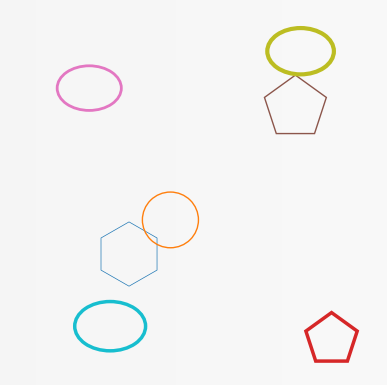[{"shape": "hexagon", "thickness": 0.5, "radius": 0.42, "center": [0.333, 0.34]}, {"shape": "circle", "thickness": 1, "radius": 0.36, "center": [0.44, 0.429]}, {"shape": "pentagon", "thickness": 2.5, "radius": 0.35, "center": [0.856, 0.118]}, {"shape": "pentagon", "thickness": 1, "radius": 0.42, "center": [0.762, 0.721]}, {"shape": "oval", "thickness": 2, "radius": 0.41, "center": [0.23, 0.771]}, {"shape": "oval", "thickness": 3, "radius": 0.43, "center": [0.776, 0.867]}, {"shape": "oval", "thickness": 2.5, "radius": 0.46, "center": [0.284, 0.153]}]